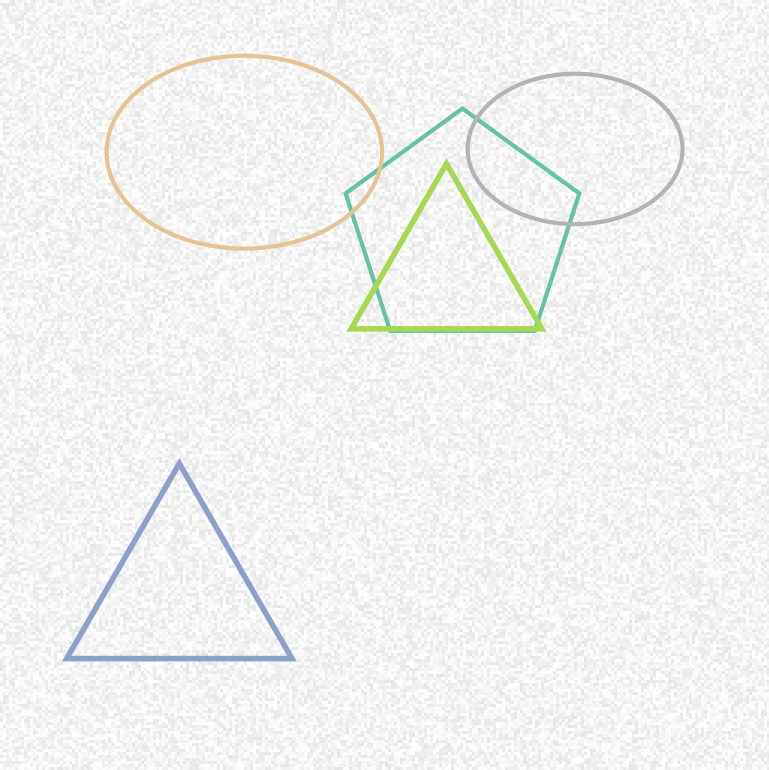[{"shape": "pentagon", "thickness": 1.5, "radius": 0.8, "center": [0.601, 0.699]}, {"shape": "triangle", "thickness": 2, "radius": 0.84, "center": [0.233, 0.229]}, {"shape": "triangle", "thickness": 2, "radius": 0.71, "center": [0.58, 0.644]}, {"shape": "oval", "thickness": 1.5, "radius": 0.89, "center": [0.317, 0.802]}, {"shape": "oval", "thickness": 1.5, "radius": 0.7, "center": [0.747, 0.807]}]